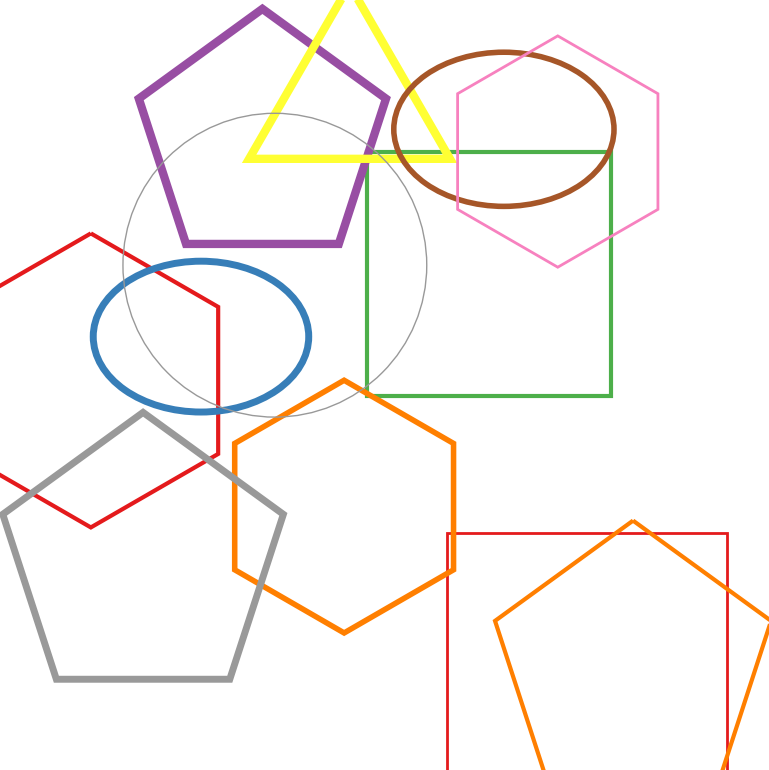[{"shape": "square", "thickness": 1, "radius": 0.91, "center": [0.762, 0.126]}, {"shape": "hexagon", "thickness": 1.5, "radius": 0.95, "center": [0.118, 0.506]}, {"shape": "oval", "thickness": 2.5, "radius": 0.7, "center": [0.261, 0.563]}, {"shape": "square", "thickness": 1.5, "radius": 0.79, "center": [0.635, 0.644]}, {"shape": "pentagon", "thickness": 3, "radius": 0.84, "center": [0.341, 0.82]}, {"shape": "pentagon", "thickness": 1.5, "radius": 0.94, "center": [0.822, 0.135]}, {"shape": "hexagon", "thickness": 2, "radius": 0.82, "center": [0.447, 0.342]}, {"shape": "triangle", "thickness": 3, "radius": 0.75, "center": [0.454, 0.869]}, {"shape": "oval", "thickness": 2, "radius": 0.71, "center": [0.654, 0.832]}, {"shape": "hexagon", "thickness": 1, "radius": 0.75, "center": [0.724, 0.803]}, {"shape": "circle", "thickness": 0.5, "radius": 0.99, "center": [0.357, 0.656]}, {"shape": "pentagon", "thickness": 2.5, "radius": 0.96, "center": [0.186, 0.273]}]